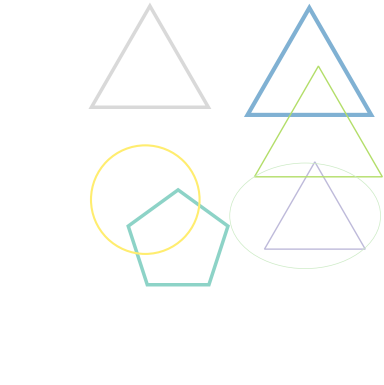[{"shape": "pentagon", "thickness": 2.5, "radius": 0.68, "center": [0.463, 0.371]}, {"shape": "triangle", "thickness": 1, "radius": 0.76, "center": [0.818, 0.428]}, {"shape": "triangle", "thickness": 3, "radius": 0.93, "center": [0.804, 0.794]}, {"shape": "triangle", "thickness": 1, "radius": 0.96, "center": [0.827, 0.637]}, {"shape": "triangle", "thickness": 2.5, "radius": 0.88, "center": [0.389, 0.809]}, {"shape": "oval", "thickness": 0.5, "radius": 0.98, "center": [0.793, 0.439]}, {"shape": "circle", "thickness": 1.5, "radius": 0.71, "center": [0.377, 0.481]}]